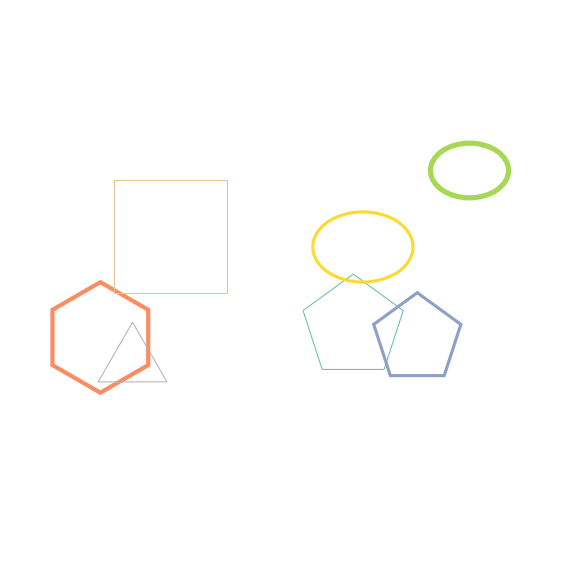[{"shape": "pentagon", "thickness": 0.5, "radius": 0.46, "center": [0.611, 0.433]}, {"shape": "hexagon", "thickness": 2, "radius": 0.48, "center": [0.174, 0.415]}, {"shape": "pentagon", "thickness": 1.5, "radius": 0.4, "center": [0.723, 0.413]}, {"shape": "oval", "thickness": 2.5, "radius": 0.34, "center": [0.813, 0.704]}, {"shape": "oval", "thickness": 1.5, "radius": 0.43, "center": [0.628, 0.571]}, {"shape": "square", "thickness": 0.5, "radius": 0.49, "center": [0.295, 0.59]}, {"shape": "triangle", "thickness": 0.5, "radius": 0.34, "center": [0.23, 0.372]}]